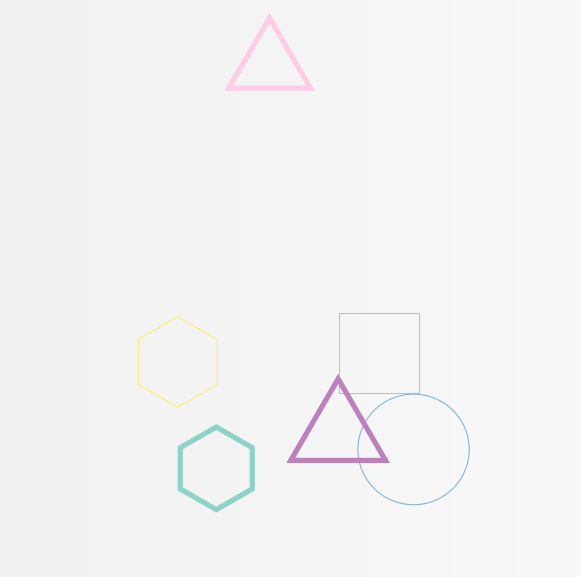[{"shape": "hexagon", "thickness": 2.5, "radius": 0.36, "center": [0.372, 0.188]}, {"shape": "square", "thickness": 0.5, "radius": 0.34, "center": [0.652, 0.388]}, {"shape": "circle", "thickness": 0.5, "radius": 0.48, "center": [0.712, 0.221]}, {"shape": "triangle", "thickness": 2.5, "radius": 0.41, "center": [0.464, 0.887]}, {"shape": "triangle", "thickness": 2.5, "radius": 0.47, "center": [0.582, 0.249]}, {"shape": "hexagon", "thickness": 0.5, "radius": 0.39, "center": [0.306, 0.372]}]